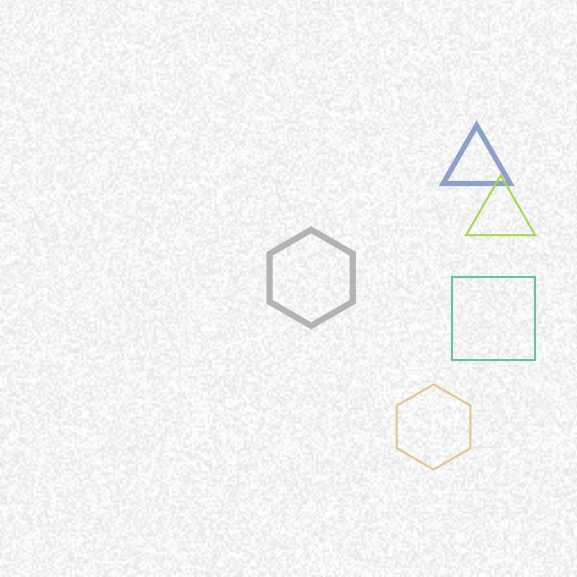[{"shape": "square", "thickness": 1, "radius": 0.36, "center": [0.854, 0.447]}, {"shape": "triangle", "thickness": 2.5, "radius": 0.34, "center": [0.825, 0.715]}, {"shape": "triangle", "thickness": 1, "radius": 0.35, "center": [0.867, 0.626]}, {"shape": "hexagon", "thickness": 1, "radius": 0.37, "center": [0.751, 0.26]}, {"shape": "hexagon", "thickness": 3, "radius": 0.42, "center": [0.539, 0.518]}]